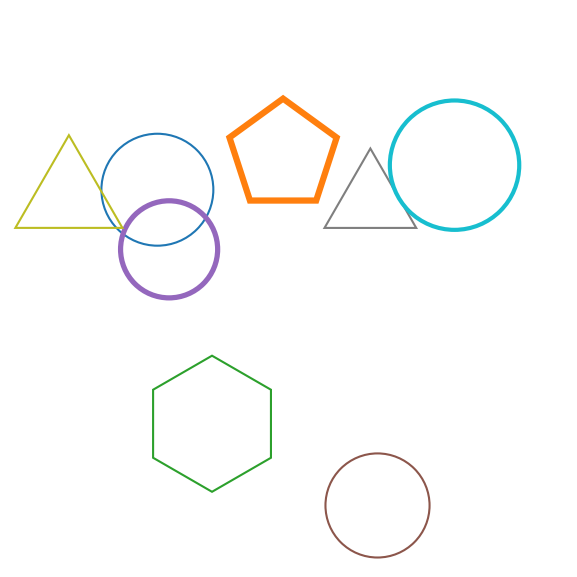[{"shape": "circle", "thickness": 1, "radius": 0.48, "center": [0.273, 0.671]}, {"shape": "pentagon", "thickness": 3, "radius": 0.49, "center": [0.49, 0.731]}, {"shape": "hexagon", "thickness": 1, "radius": 0.59, "center": [0.367, 0.265]}, {"shape": "circle", "thickness": 2.5, "radius": 0.42, "center": [0.293, 0.567]}, {"shape": "circle", "thickness": 1, "radius": 0.45, "center": [0.654, 0.124]}, {"shape": "triangle", "thickness": 1, "radius": 0.46, "center": [0.641, 0.65]}, {"shape": "triangle", "thickness": 1, "radius": 0.53, "center": [0.119, 0.658]}, {"shape": "circle", "thickness": 2, "radius": 0.56, "center": [0.787, 0.713]}]